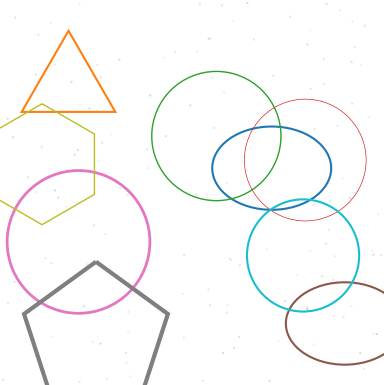[{"shape": "oval", "thickness": 1.5, "radius": 0.77, "center": [0.706, 0.563]}, {"shape": "triangle", "thickness": 1.5, "radius": 0.7, "center": [0.178, 0.78]}, {"shape": "circle", "thickness": 1, "radius": 0.84, "center": [0.562, 0.647]}, {"shape": "circle", "thickness": 0.5, "radius": 0.79, "center": [0.793, 0.584]}, {"shape": "oval", "thickness": 1.5, "radius": 0.76, "center": [0.895, 0.16]}, {"shape": "circle", "thickness": 2, "radius": 0.93, "center": [0.204, 0.372]}, {"shape": "pentagon", "thickness": 3, "radius": 0.98, "center": [0.249, 0.124]}, {"shape": "hexagon", "thickness": 1, "radius": 0.79, "center": [0.109, 0.573]}, {"shape": "circle", "thickness": 1.5, "radius": 0.73, "center": [0.787, 0.336]}]